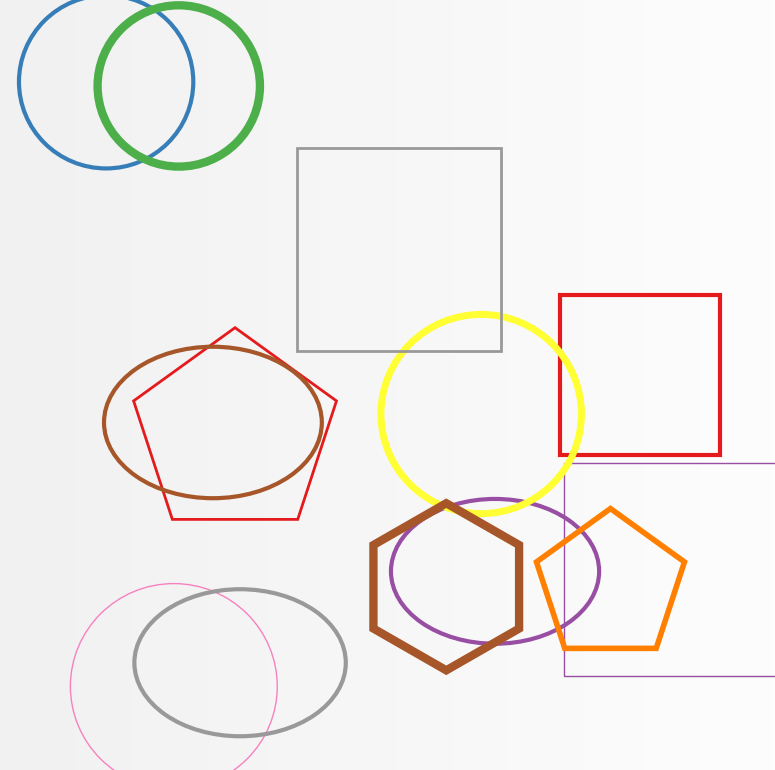[{"shape": "pentagon", "thickness": 1, "radius": 0.69, "center": [0.303, 0.437]}, {"shape": "square", "thickness": 1.5, "radius": 0.52, "center": [0.826, 0.513]}, {"shape": "circle", "thickness": 1.5, "radius": 0.56, "center": [0.137, 0.894]}, {"shape": "circle", "thickness": 3, "radius": 0.52, "center": [0.231, 0.888]}, {"shape": "square", "thickness": 0.5, "radius": 0.69, "center": [0.867, 0.26]}, {"shape": "oval", "thickness": 1.5, "radius": 0.67, "center": [0.639, 0.258]}, {"shape": "pentagon", "thickness": 2, "radius": 0.5, "center": [0.788, 0.239]}, {"shape": "circle", "thickness": 2.5, "radius": 0.65, "center": [0.621, 0.462]}, {"shape": "hexagon", "thickness": 3, "radius": 0.54, "center": [0.576, 0.238]}, {"shape": "oval", "thickness": 1.5, "radius": 0.7, "center": [0.275, 0.451]}, {"shape": "circle", "thickness": 0.5, "radius": 0.67, "center": [0.224, 0.109]}, {"shape": "square", "thickness": 1, "radius": 0.66, "center": [0.515, 0.676]}, {"shape": "oval", "thickness": 1.5, "radius": 0.68, "center": [0.31, 0.139]}]